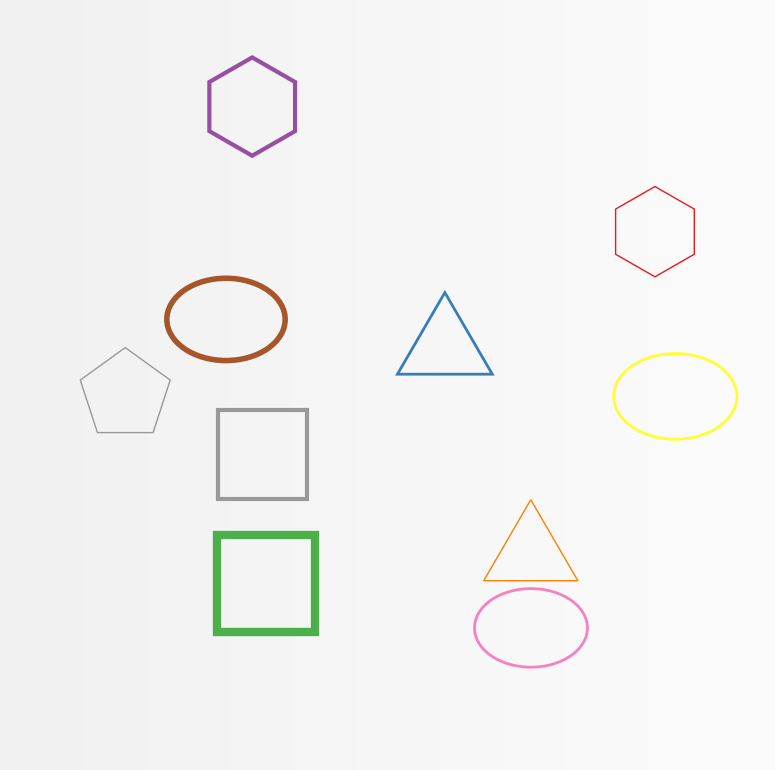[{"shape": "hexagon", "thickness": 0.5, "radius": 0.29, "center": [0.845, 0.699]}, {"shape": "triangle", "thickness": 1, "radius": 0.35, "center": [0.574, 0.549]}, {"shape": "square", "thickness": 3, "radius": 0.32, "center": [0.343, 0.243]}, {"shape": "hexagon", "thickness": 1.5, "radius": 0.32, "center": [0.325, 0.862]}, {"shape": "triangle", "thickness": 0.5, "radius": 0.35, "center": [0.685, 0.281]}, {"shape": "oval", "thickness": 1, "radius": 0.4, "center": [0.871, 0.485]}, {"shape": "oval", "thickness": 2, "radius": 0.38, "center": [0.292, 0.585]}, {"shape": "oval", "thickness": 1, "radius": 0.36, "center": [0.685, 0.185]}, {"shape": "square", "thickness": 1.5, "radius": 0.29, "center": [0.339, 0.41]}, {"shape": "pentagon", "thickness": 0.5, "radius": 0.31, "center": [0.162, 0.488]}]